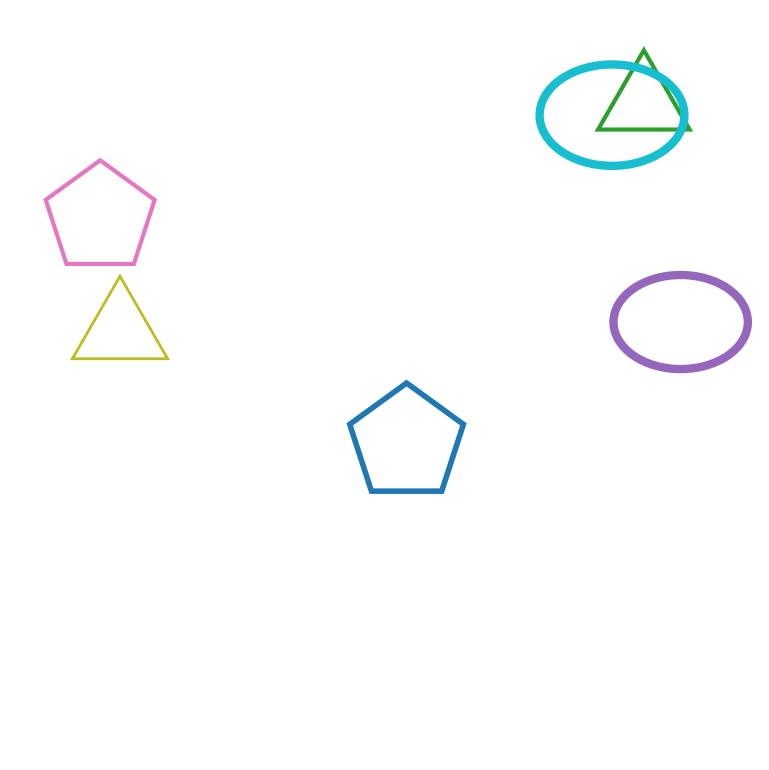[{"shape": "pentagon", "thickness": 2, "radius": 0.39, "center": [0.528, 0.425]}, {"shape": "triangle", "thickness": 1.5, "radius": 0.34, "center": [0.836, 0.866]}, {"shape": "oval", "thickness": 3, "radius": 0.44, "center": [0.884, 0.582]}, {"shape": "pentagon", "thickness": 1.5, "radius": 0.37, "center": [0.13, 0.717]}, {"shape": "triangle", "thickness": 1, "radius": 0.36, "center": [0.156, 0.57]}, {"shape": "oval", "thickness": 3, "radius": 0.47, "center": [0.795, 0.85]}]